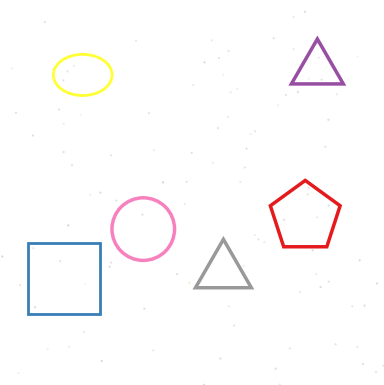[{"shape": "pentagon", "thickness": 2.5, "radius": 0.48, "center": [0.793, 0.436]}, {"shape": "square", "thickness": 2, "radius": 0.47, "center": [0.167, 0.276]}, {"shape": "triangle", "thickness": 2.5, "radius": 0.39, "center": [0.824, 0.821]}, {"shape": "oval", "thickness": 2, "radius": 0.38, "center": [0.215, 0.805]}, {"shape": "circle", "thickness": 2.5, "radius": 0.41, "center": [0.372, 0.405]}, {"shape": "triangle", "thickness": 2.5, "radius": 0.42, "center": [0.58, 0.295]}]